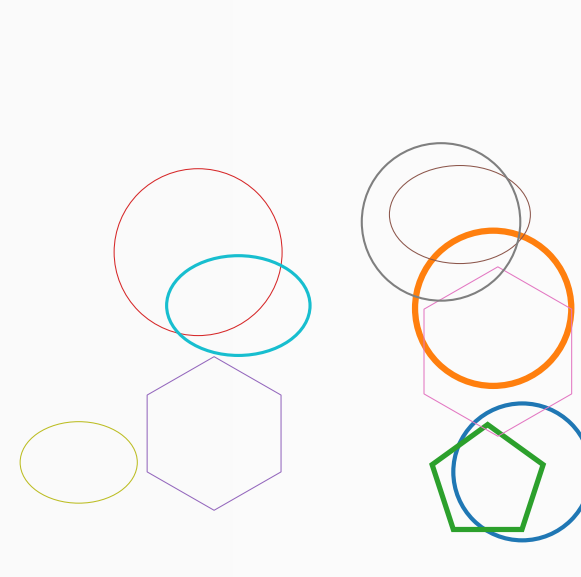[{"shape": "circle", "thickness": 2, "radius": 0.59, "center": [0.898, 0.182]}, {"shape": "circle", "thickness": 3, "radius": 0.67, "center": [0.848, 0.465]}, {"shape": "pentagon", "thickness": 2.5, "radius": 0.5, "center": [0.839, 0.164]}, {"shape": "circle", "thickness": 0.5, "radius": 0.72, "center": [0.341, 0.563]}, {"shape": "hexagon", "thickness": 0.5, "radius": 0.67, "center": [0.368, 0.249]}, {"shape": "oval", "thickness": 0.5, "radius": 0.61, "center": [0.791, 0.628]}, {"shape": "hexagon", "thickness": 0.5, "radius": 0.73, "center": [0.856, 0.39]}, {"shape": "circle", "thickness": 1, "radius": 0.68, "center": [0.759, 0.615]}, {"shape": "oval", "thickness": 0.5, "radius": 0.5, "center": [0.135, 0.198]}, {"shape": "oval", "thickness": 1.5, "radius": 0.62, "center": [0.41, 0.47]}]